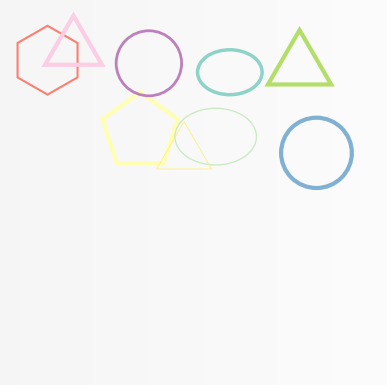[{"shape": "oval", "thickness": 2.5, "radius": 0.42, "center": [0.593, 0.812]}, {"shape": "pentagon", "thickness": 3, "radius": 0.51, "center": [0.362, 0.659]}, {"shape": "hexagon", "thickness": 1.5, "radius": 0.45, "center": [0.123, 0.844]}, {"shape": "circle", "thickness": 3, "radius": 0.46, "center": [0.817, 0.603]}, {"shape": "triangle", "thickness": 3, "radius": 0.47, "center": [0.773, 0.828]}, {"shape": "triangle", "thickness": 3, "radius": 0.42, "center": [0.19, 0.874]}, {"shape": "circle", "thickness": 2, "radius": 0.42, "center": [0.384, 0.836]}, {"shape": "oval", "thickness": 1, "radius": 0.53, "center": [0.557, 0.645]}, {"shape": "triangle", "thickness": 0.5, "radius": 0.41, "center": [0.475, 0.602]}]